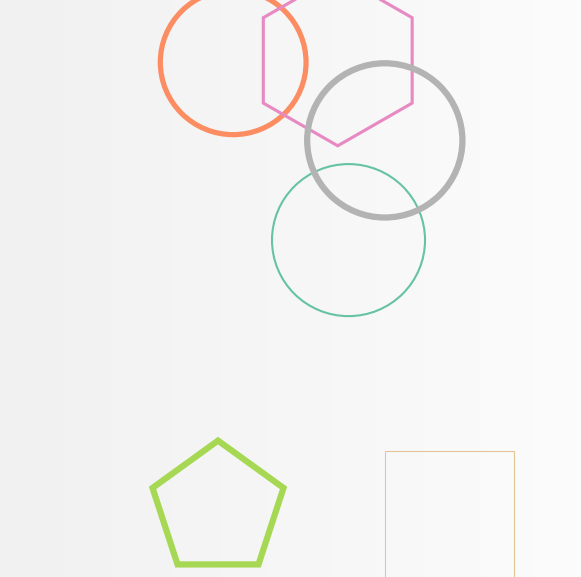[{"shape": "circle", "thickness": 1, "radius": 0.66, "center": [0.6, 0.583]}, {"shape": "circle", "thickness": 2.5, "radius": 0.63, "center": [0.401, 0.891]}, {"shape": "hexagon", "thickness": 1.5, "radius": 0.74, "center": [0.581, 0.895]}, {"shape": "pentagon", "thickness": 3, "radius": 0.59, "center": [0.375, 0.118]}, {"shape": "square", "thickness": 0.5, "radius": 0.55, "center": [0.773, 0.107]}, {"shape": "circle", "thickness": 3, "radius": 0.67, "center": [0.662, 0.756]}]